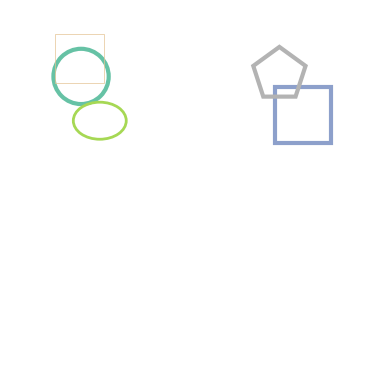[{"shape": "circle", "thickness": 3, "radius": 0.36, "center": [0.211, 0.801]}, {"shape": "square", "thickness": 3, "radius": 0.36, "center": [0.787, 0.701]}, {"shape": "oval", "thickness": 2, "radius": 0.34, "center": [0.259, 0.686]}, {"shape": "square", "thickness": 0.5, "radius": 0.31, "center": [0.206, 0.848]}, {"shape": "pentagon", "thickness": 3, "radius": 0.36, "center": [0.726, 0.807]}]